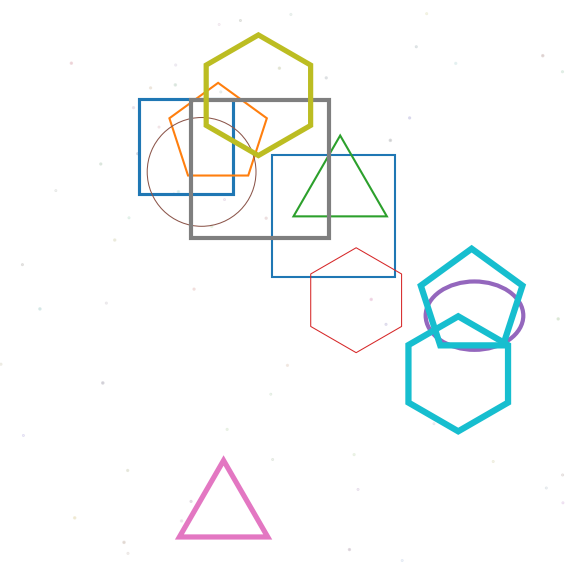[{"shape": "square", "thickness": 1, "radius": 0.53, "center": [0.577, 0.625]}, {"shape": "square", "thickness": 1.5, "radius": 0.41, "center": [0.322, 0.746]}, {"shape": "pentagon", "thickness": 1, "radius": 0.44, "center": [0.378, 0.767]}, {"shape": "triangle", "thickness": 1, "radius": 0.47, "center": [0.589, 0.671]}, {"shape": "hexagon", "thickness": 0.5, "radius": 0.45, "center": [0.617, 0.479]}, {"shape": "oval", "thickness": 2, "radius": 0.42, "center": [0.822, 0.453]}, {"shape": "circle", "thickness": 0.5, "radius": 0.47, "center": [0.349, 0.701]}, {"shape": "triangle", "thickness": 2.5, "radius": 0.44, "center": [0.387, 0.113]}, {"shape": "square", "thickness": 2, "radius": 0.6, "center": [0.45, 0.707]}, {"shape": "hexagon", "thickness": 2.5, "radius": 0.52, "center": [0.447, 0.834]}, {"shape": "pentagon", "thickness": 3, "radius": 0.46, "center": [0.817, 0.476]}, {"shape": "hexagon", "thickness": 3, "radius": 0.5, "center": [0.793, 0.352]}]